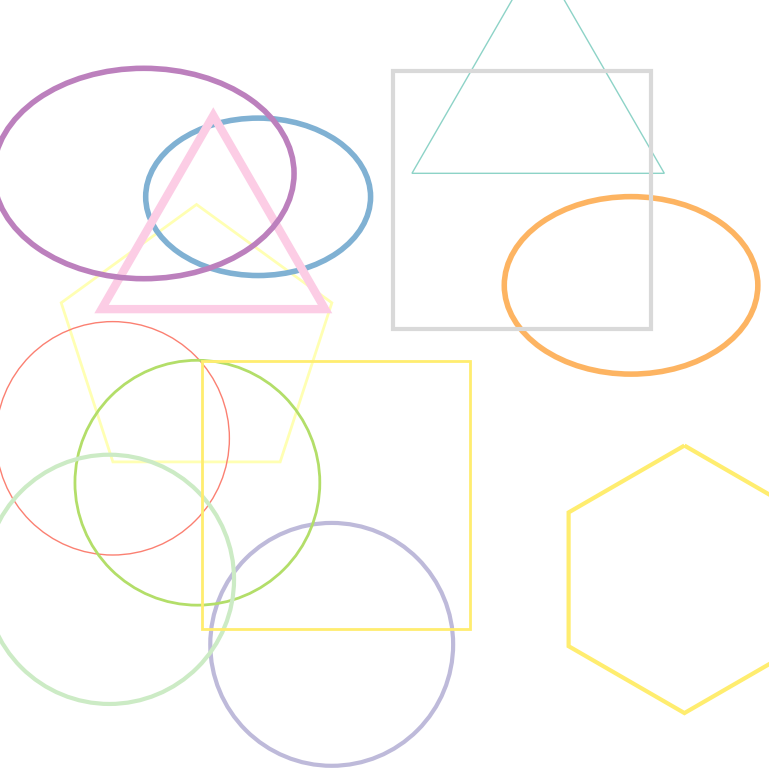[{"shape": "triangle", "thickness": 0.5, "radius": 0.95, "center": [0.699, 0.87]}, {"shape": "pentagon", "thickness": 1, "radius": 0.92, "center": [0.255, 0.55]}, {"shape": "circle", "thickness": 1.5, "radius": 0.79, "center": [0.431, 0.163]}, {"shape": "circle", "thickness": 0.5, "radius": 0.76, "center": [0.146, 0.431]}, {"shape": "oval", "thickness": 2, "radius": 0.73, "center": [0.335, 0.744]}, {"shape": "oval", "thickness": 2, "radius": 0.82, "center": [0.82, 0.629]}, {"shape": "circle", "thickness": 1, "radius": 0.79, "center": [0.256, 0.373]}, {"shape": "triangle", "thickness": 3, "radius": 0.84, "center": [0.277, 0.682]}, {"shape": "square", "thickness": 1.5, "radius": 0.84, "center": [0.678, 0.74]}, {"shape": "oval", "thickness": 2, "radius": 0.98, "center": [0.187, 0.775]}, {"shape": "circle", "thickness": 1.5, "radius": 0.81, "center": [0.142, 0.248]}, {"shape": "hexagon", "thickness": 1.5, "radius": 0.87, "center": [0.889, 0.248]}, {"shape": "square", "thickness": 1, "radius": 0.87, "center": [0.436, 0.357]}]